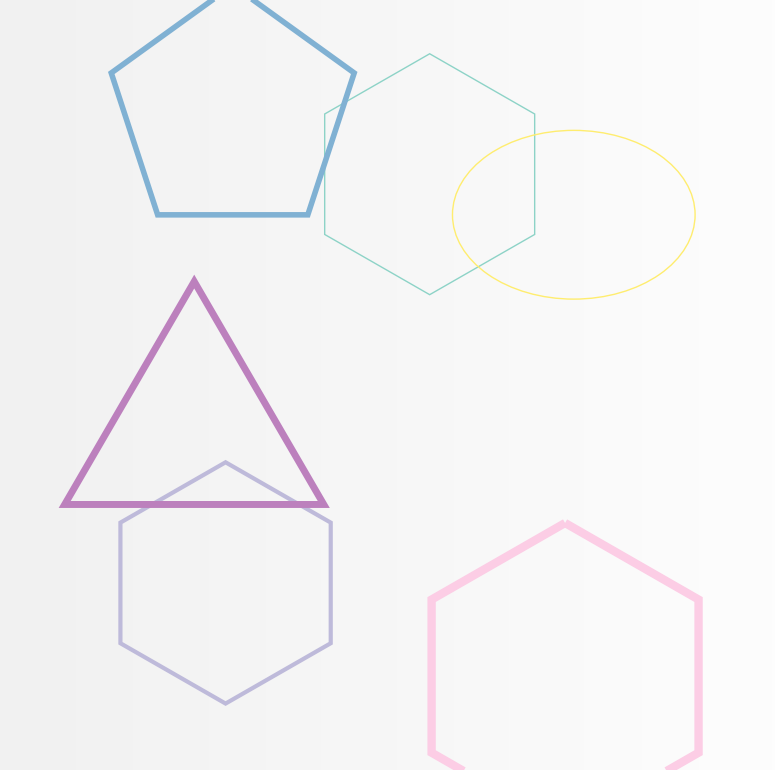[{"shape": "hexagon", "thickness": 0.5, "radius": 0.78, "center": [0.554, 0.774]}, {"shape": "hexagon", "thickness": 1.5, "radius": 0.78, "center": [0.291, 0.243]}, {"shape": "pentagon", "thickness": 2, "radius": 0.82, "center": [0.3, 0.854]}, {"shape": "hexagon", "thickness": 3, "radius": 0.99, "center": [0.729, 0.122]}, {"shape": "triangle", "thickness": 2.5, "radius": 0.97, "center": [0.251, 0.441]}, {"shape": "oval", "thickness": 0.5, "radius": 0.78, "center": [0.74, 0.721]}]